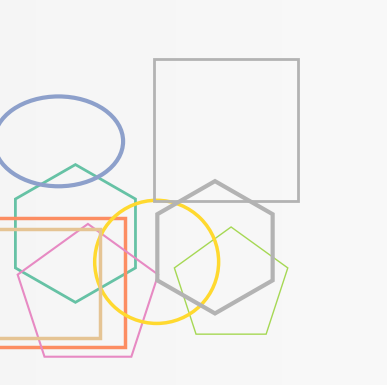[{"shape": "hexagon", "thickness": 2, "radius": 0.89, "center": [0.195, 0.394]}, {"shape": "square", "thickness": 2.5, "radius": 0.84, "center": [0.156, 0.266]}, {"shape": "oval", "thickness": 3, "radius": 0.83, "center": [0.151, 0.633]}, {"shape": "pentagon", "thickness": 1.5, "radius": 0.95, "center": [0.227, 0.228]}, {"shape": "pentagon", "thickness": 1, "radius": 0.77, "center": [0.596, 0.257]}, {"shape": "circle", "thickness": 2.5, "radius": 0.8, "center": [0.404, 0.32]}, {"shape": "square", "thickness": 2.5, "radius": 0.7, "center": [0.118, 0.264]}, {"shape": "square", "thickness": 2, "radius": 0.93, "center": [0.583, 0.662]}, {"shape": "hexagon", "thickness": 3, "radius": 0.86, "center": [0.555, 0.358]}]